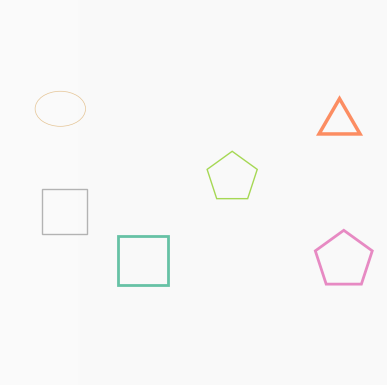[{"shape": "square", "thickness": 2, "radius": 0.32, "center": [0.369, 0.323]}, {"shape": "triangle", "thickness": 2.5, "radius": 0.31, "center": [0.876, 0.683]}, {"shape": "pentagon", "thickness": 2, "radius": 0.39, "center": [0.887, 0.325]}, {"shape": "pentagon", "thickness": 1, "radius": 0.34, "center": [0.599, 0.539]}, {"shape": "oval", "thickness": 0.5, "radius": 0.33, "center": [0.156, 0.717]}, {"shape": "square", "thickness": 1, "radius": 0.29, "center": [0.166, 0.451]}]